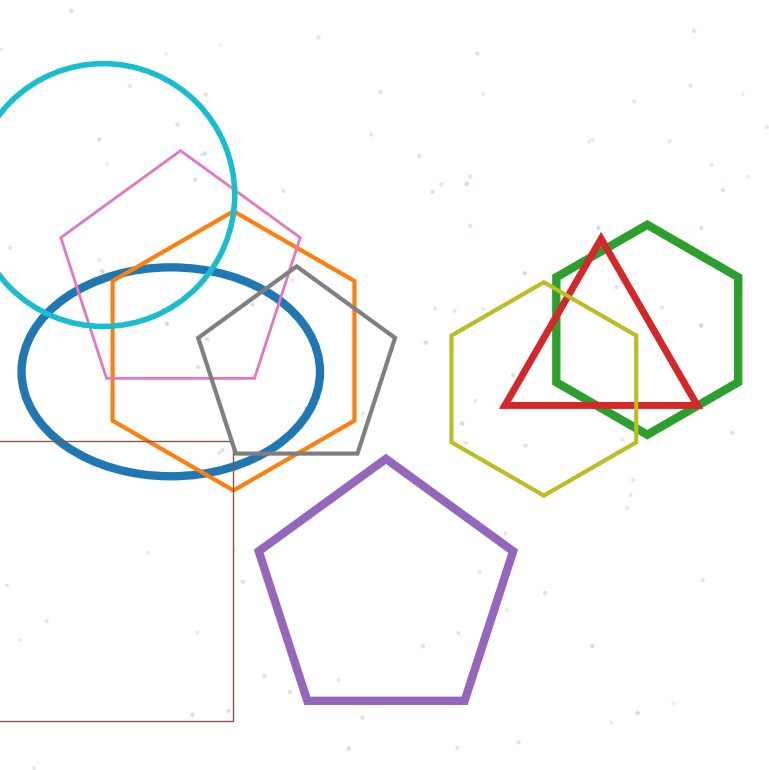[{"shape": "oval", "thickness": 3, "radius": 0.97, "center": [0.222, 0.517]}, {"shape": "hexagon", "thickness": 1.5, "radius": 0.91, "center": [0.303, 0.544]}, {"shape": "hexagon", "thickness": 3, "radius": 0.68, "center": [0.841, 0.572]}, {"shape": "triangle", "thickness": 2.5, "radius": 0.72, "center": [0.781, 0.546]}, {"shape": "pentagon", "thickness": 3, "radius": 0.87, "center": [0.501, 0.23]}, {"shape": "square", "thickness": 0.5, "radius": 0.91, "center": [0.121, 0.246]}, {"shape": "pentagon", "thickness": 1, "radius": 0.82, "center": [0.234, 0.641]}, {"shape": "pentagon", "thickness": 1.5, "radius": 0.67, "center": [0.385, 0.52]}, {"shape": "hexagon", "thickness": 1.5, "radius": 0.69, "center": [0.706, 0.495]}, {"shape": "circle", "thickness": 2, "radius": 0.85, "center": [0.134, 0.747]}]